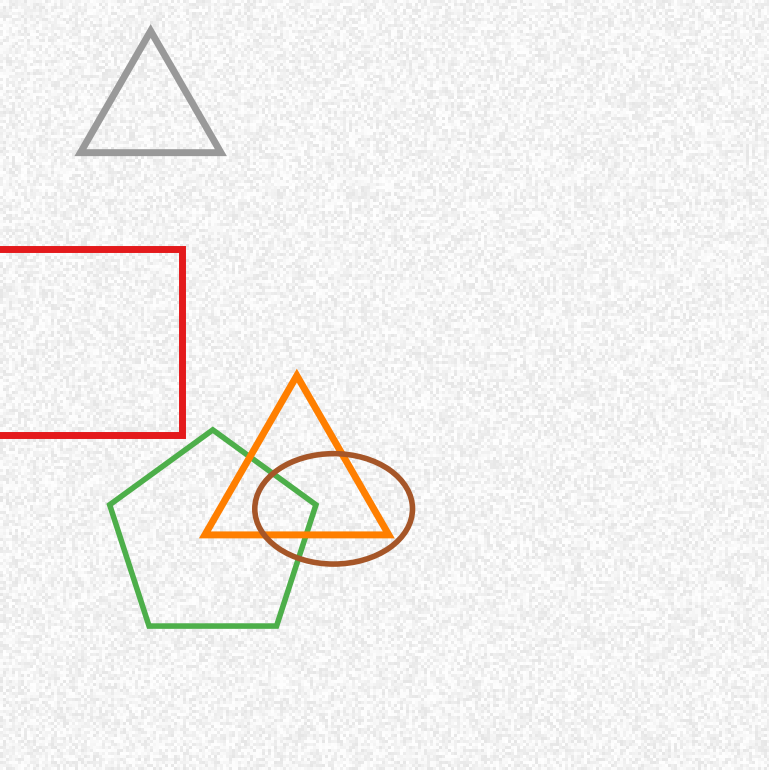[{"shape": "square", "thickness": 2.5, "radius": 0.61, "center": [0.115, 0.556]}, {"shape": "pentagon", "thickness": 2, "radius": 0.7, "center": [0.276, 0.301]}, {"shape": "triangle", "thickness": 2.5, "radius": 0.69, "center": [0.385, 0.374]}, {"shape": "oval", "thickness": 2, "radius": 0.51, "center": [0.433, 0.339]}, {"shape": "triangle", "thickness": 2.5, "radius": 0.53, "center": [0.196, 0.854]}]